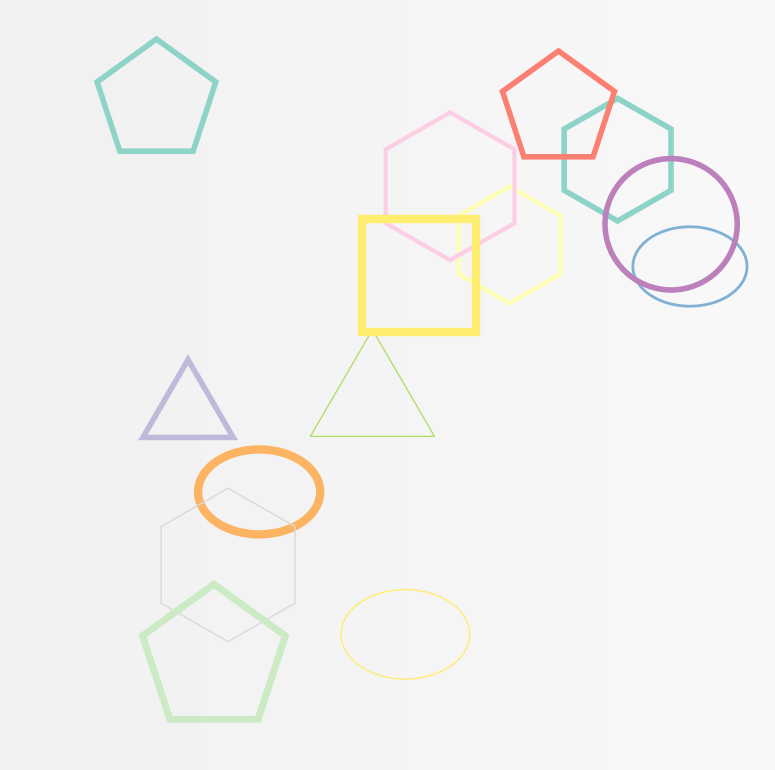[{"shape": "pentagon", "thickness": 2, "radius": 0.4, "center": [0.202, 0.869]}, {"shape": "hexagon", "thickness": 2, "radius": 0.4, "center": [0.797, 0.793]}, {"shape": "hexagon", "thickness": 1.5, "radius": 0.38, "center": [0.658, 0.682]}, {"shape": "triangle", "thickness": 2, "radius": 0.34, "center": [0.243, 0.466]}, {"shape": "pentagon", "thickness": 2, "radius": 0.38, "center": [0.721, 0.858]}, {"shape": "oval", "thickness": 1, "radius": 0.37, "center": [0.89, 0.654]}, {"shape": "oval", "thickness": 3, "radius": 0.39, "center": [0.334, 0.361]}, {"shape": "triangle", "thickness": 0.5, "radius": 0.46, "center": [0.481, 0.479]}, {"shape": "hexagon", "thickness": 1.5, "radius": 0.48, "center": [0.581, 0.758]}, {"shape": "hexagon", "thickness": 0.5, "radius": 0.5, "center": [0.294, 0.266]}, {"shape": "circle", "thickness": 2, "radius": 0.43, "center": [0.866, 0.709]}, {"shape": "pentagon", "thickness": 2.5, "radius": 0.48, "center": [0.276, 0.144]}, {"shape": "square", "thickness": 3, "radius": 0.37, "center": [0.54, 0.642]}, {"shape": "oval", "thickness": 0.5, "radius": 0.41, "center": [0.523, 0.176]}]